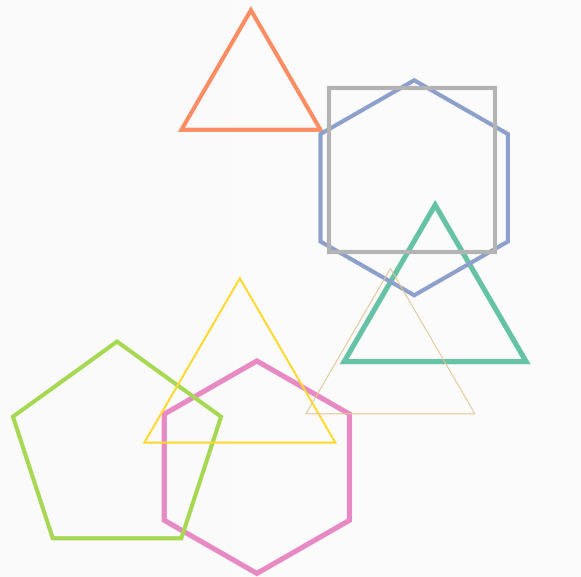[{"shape": "triangle", "thickness": 2.5, "radius": 0.9, "center": [0.749, 0.463]}, {"shape": "triangle", "thickness": 2, "radius": 0.69, "center": [0.432, 0.843]}, {"shape": "hexagon", "thickness": 2, "radius": 0.93, "center": [0.713, 0.674]}, {"shape": "hexagon", "thickness": 2.5, "radius": 0.92, "center": [0.442, 0.19]}, {"shape": "pentagon", "thickness": 2, "radius": 0.94, "center": [0.201, 0.219]}, {"shape": "triangle", "thickness": 1, "radius": 0.95, "center": [0.413, 0.328]}, {"shape": "triangle", "thickness": 0.5, "radius": 0.84, "center": [0.672, 0.367]}, {"shape": "square", "thickness": 2, "radius": 0.71, "center": [0.709, 0.705]}]